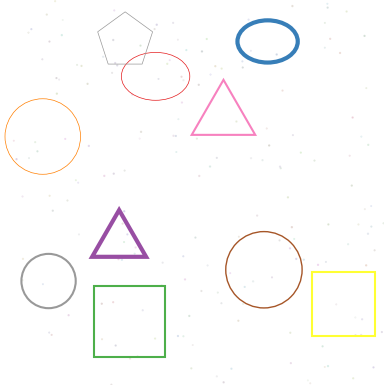[{"shape": "oval", "thickness": 0.5, "radius": 0.44, "center": [0.404, 0.802]}, {"shape": "oval", "thickness": 3, "radius": 0.39, "center": [0.695, 0.892]}, {"shape": "square", "thickness": 1.5, "radius": 0.46, "center": [0.337, 0.164]}, {"shape": "triangle", "thickness": 3, "radius": 0.4, "center": [0.309, 0.373]}, {"shape": "circle", "thickness": 0.5, "radius": 0.49, "center": [0.111, 0.645]}, {"shape": "square", "thickness": 1.5, "radius": 0.41, "center": [0.891, 0.21]}, {"shape": "circle", "thickness": 1, "radius": 0.5, "center": [0.686, 0.299]}, {"shape": "triangle", "thickness": 1.5, "radius": 0.48, "center": [0.58, 0.697]}, {"shape": "pentagon", "thickness": 0.5, "radius": 0.37, "center": [0.325, 0.894]}, {"shape": "circle", "thickness": 1.5, "radius": 0.35, "center": [0.126, 0.27]}]